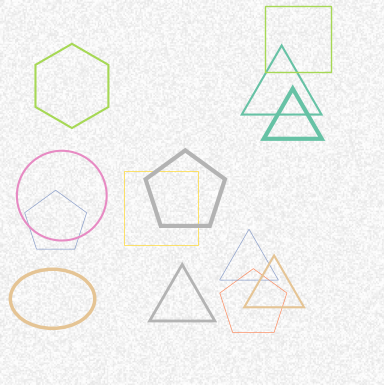[{"shape": "triangle", "thickness": 1.5, "radius": 0.6, "center": [0.732, 0.762]}, {"shape": "triangle", "thickness": 3, "radius": 0.43, "center": [0.76, 0.683]}, {"shape": "pentagon", "thickness": 0.5, "radius": 0.46, "center": [0.658, 0.211]}, {"shape": "triangle", "thickness": 0.5, "radius": 0.44, "center": [0.647, 0.316]}, {"shape": "pentagon", "thickness": 0.5, "radius": 0.42, "center": [0.145, 0.421]}, {"shape": "circle", "thickness": 1.5, "radius": 0.58, "center": [0.16, 0.492]}, {"shape": "hexagon", "thickness": 1.5, "radius": 0.55, "center": [0.187, 0.777]}, {"shape": "square", "thickness": 1, "radius": 0.43, "center": [0.773, 0.899]}, {"shape": "square", "thickness": 0.5, "radius": 0.48, "center": [0.418, 0.459]}, {"shape": "triangle", "thickness": 1.5, "radius": 0.45, "center": [0.712, 0.247]}, {"shape": "oval", "thickness": 2.5, "radius": 0.55, "center": [0.136, 0.224]}, {"shape": "pentagon", "thickness": 3, "radius": 0.54, "center": [0.481, 0.501]}, {"shape": "triangle", "thickness": 2, "radius": 0.49, "center": [0.473, 0.215]}]